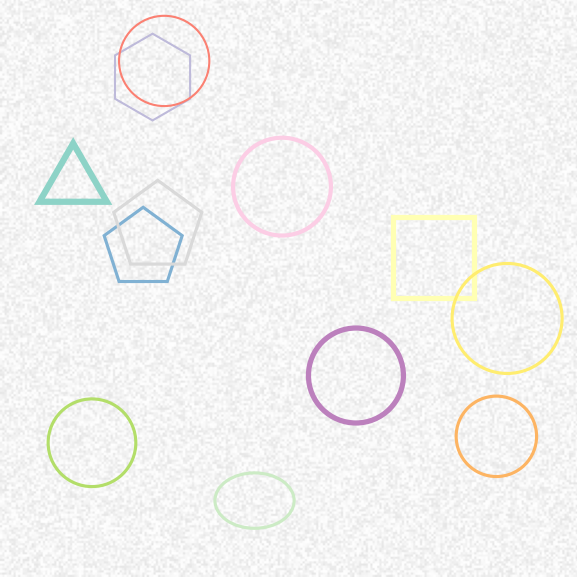[{"shape": "triangle", "thickness": 3, "radius": 0.34, "center": [0.127, 0.683]}, {"shape": "square", "thickness": 2.5, "radius": 0.35, "center": [0.751, 0.553]}, {"shape": "hexagon", "thickness": 1, "radius": 0.38, "center": [0.264, 0.866]}, {"shape": "circle", "thickness": 1, "radius": 0.39, "center": [0.284, 0.894]}, {"shape": "pentagon", "thickness": 1.5, "radius": 0.36, "center": [0.248, 0.569]}, {"shape": "circle", "thickness": 1.5, "radius": 0.35, "center": [0.86, 0.244]}, {"shape": "circle", "thickness": 1.5, "radius": 0.38, "center": [0.159, 0.232]}, {"shape": "circle", "thickness": 2, "radius": 0.42, "center": [0.488, 0.676]}, {"shape": "pentagon", "thickness": 1.5, "radius": 0.4, "center": [0.273, 0.607]}, {"shape": "circle", "thickness": 2.5, "radius": 0.41, "center": [0.616, 0.349]}, {"shape": "oval", "thickness": 1.5, "radius": 0.34, "center": [0.441, 0.132]}, {"shape": "circle", "thickness": 1.5, "radius": 0.48, "center": [0.878, 0.448]}]